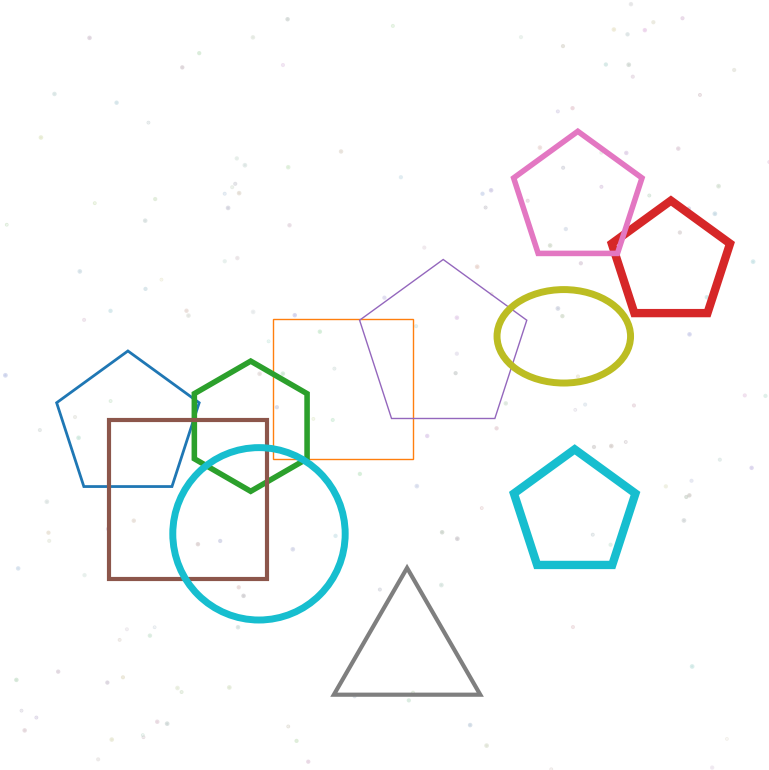[{"shape": "pentagon", "thickness": 1, "radius": 0.49, "center": [0.166, 0.447]}, {"shape": "square", "thickness": 0.5, "radius": 0.45, "center": [0.446, 0.495]}, {"shape": "hexagon", "thickness": 2, "radius": 0.42, "center": [0.326, 0.446]}, {"shape": "pentagon", "thickness": 3, "radius": 0.4, "center": [0.871, 0.659]}, {"shape": "pentagon", "thickness": 0.5, "radius": 0.57, "center": [0.576, 0.549]}, {"shape": "square", "thickness": 1.5, "radius": 0.51, "center": [0.244, 0.351]}, {"shape": "pentagon", "thickness": 2, "radius": 0.44, "center": [0.75, 0.742]}, {"shape": "triangle", "thickness": 1.5, "radius": 0.55, "center": [0.529, 0.153]}, {"shape": "oval", "thickness": 2.5, "radius": 0.43, "center": [0.732, 0.563]}, {"shape": "pentagon", "thickness": 3, "radius": 0.41, "center": [0.746, 0.333]}, {"shape": "circle", "thickness": 2.5, "radius": 0.56, "center": [0.336, 0.307]}]